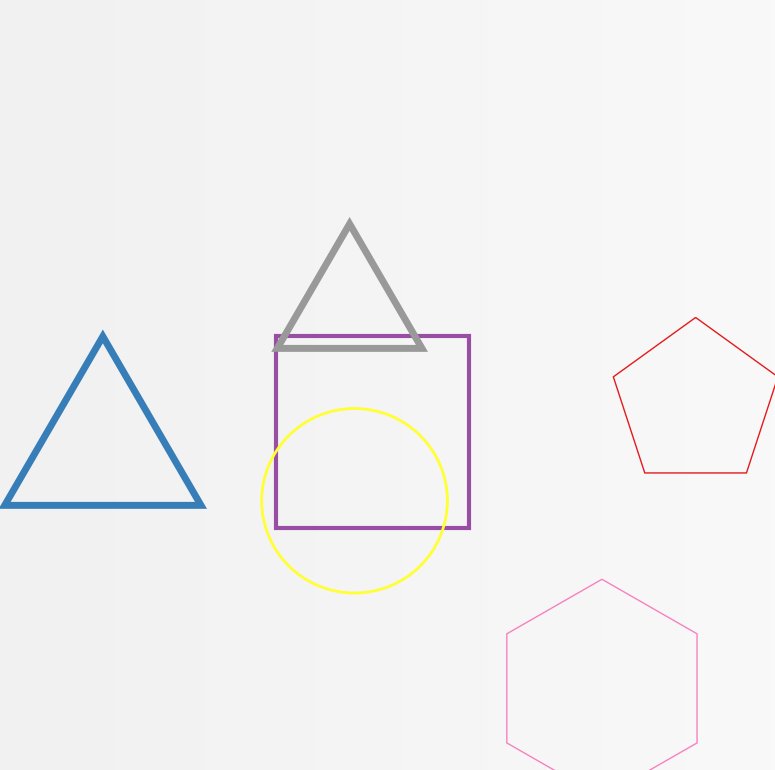[{"shape": "pentagon", "thickness": 0.5, "radius": 0.56, "center": [0.898, 0.476]}, {"shape": "triangle", "thickness": 2.5, "radius": 0.73, "center": [0.133, 0.417]}, {"shape": "square", "thickness": 1.5, "radius": 0.62, "center": [0.481, 0.439]}, {"shape": "circle", "thickness": 1, "radius": 0.6, "center": [0.457, 0.35]}, {"shape": "hexagon", "thickness": 0.5, "radius": 0.71, "center": [0.777, 0.106]}, {"shape": "triangle", "thickness": 2.5, "radius": 0.54, "center": [0.451, 0.601]}]